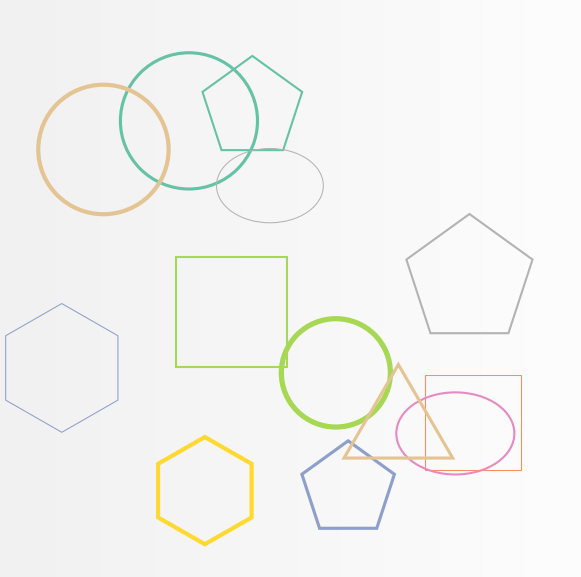[{"shape": "circle", "thickness": 1.5, "radius": 0.59, "center": [0.325, 0.79]}, {"shape": "pentagon", "thickness": 1, "radius": 0.45, "center": [0.434, 0.812]}, {"shape": "square", "thickness": 0.5, "radius": 0.41, "center": [0.814, 0.268]}, {"shape": "pentagon", "thickness": 1.5, "radius": 0.42, "center": [0.599, 0.152]}, {"shape": "hexagon", "thickness": 0.5, "radius": 0.56, "center": [0.106, 0.362]}, {"shape": "oval", "thickness": 1, "radius": 0.51, "center": [0.783, 0.249]}, {"shape": "circle", "thickness": 2.5, "radius": 0.47, "center": [0.578, 0.353]}, {"shape": "square", "thickness": 1, "radius": 0.48, "center": [0.398, 0.459]}, {"shape": "hexagon", "thickness": 2, "radius": 0.46, "center": [0.352, 0.15]}, {"shape": "triangle", "thickness": 1.5, "radius": 0.54, "center": [0.685, 0.26]}, {"shape": "circle", "thickness": 2, "radius": 0.56, "center": [0.178, 0.74]}, {"shape": "pentagon", "thickness": 1, "radius": 0.57, "center": [0.808, 0.514]}, {"shape": "oval", "thickness": 0.5, "radius": 0.46, "center": [0.464, 0.678]}]